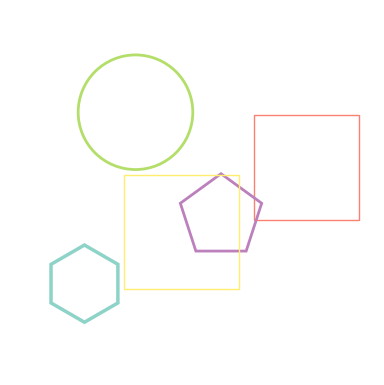[{"shape": "hexagon", "thickness": 2.5, "radius": 0.5, "center": [0.219, 0.263]}, {"shape": "square", "thickness": 1, "radius": 0.68, "center": [0.797, 0.566]}, {"shape": "circle", "thickness": 2, "radius": 0.74, "center": [0.352, 0.708]}, {"shape": "pentagon", "thickness": 2, "radius": 0.56, "center": [0.574, 0.438]}, {"shape": "square", "thickness": 1, "radius": 0.74, "center": [0.471, 0.398]}]